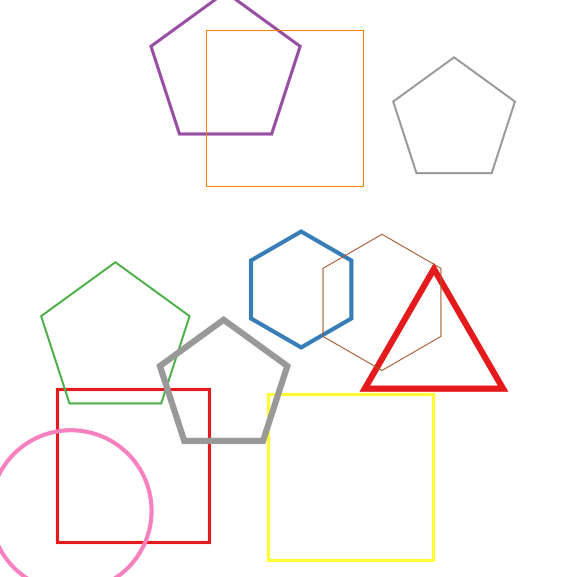[{"shape": "triangle", "thickness": 3, "radius": 0.69, "center": [0.751, 0.395]}, {"shape": "square", "thickness": 1.5, "radius": 0.66, "center": [0.23, 0.193]}, {"shape": "hexagon", "thickness": 2, "radius": 0.5, "center": [0.522, 0.498]}, {"shape": "pentagon", "thickness": 1, "radius": 0.68, "center": [0.2, 0.41]}, {"shape": "pentagon", "thickness": 1.5, "radius": 0.68, "center": [0.391, 0.877]}, {"shape": "square", "thickness": 0.5, "radius": 0.68, "center": [0.493, 0.812]}, {"shape": "square", "thickness": 1.5, "radius": 0.72, "center": [0.607, 0.173]}, {"shape": "hexagon", "thickness": 0.5, "radius": 0.59, "center": [0.661, 0.476]}, {"shape": "circle", "thickness": 2, "radius": 0.7, "center": [0.123, 0.115]}, {"shape": "pentagon", "thickness": 3, "radius": 0.58, "center": [0.387, 0.329]}, {"shape": "pentagon", "thickness": 1, "radius": 0.55, "center": [0.786, 0.789]}]